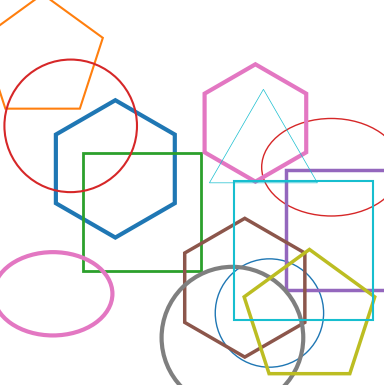[{"shape": "hexagon", "thickness": 3, "radius": 0.89, "center": [0.3, 0.561]}, {"shape": "circle", "thickness": 1, "radius": 0.7, "center": [0.7, 0.187]}, {"shape": "pentagon", "thickness": 1.5, "radius": 0.82, "center": [0.111, 0.851]}, {"shape": "square", "thickness": 2, "radius": 0.77, "center": [0.368, 0.448]}, {"shape": "oval", "thickness": 1, "radius": 0.9, "center": [0.861, 0.566]}, {"shape": "circle", "thickness": 1.5, "radius": 0.86, "center": [0.184, 0.673]}, {"shape": "square", "thickness": 2.5, "radius": 0.78, "center": [0.899, 0.403]}, {"shape": "hexagon", "thickness": 2.5, "radius": 0.9, "center": [0.636, 0.253]}, {"shape": "hexagon", "thickness": 3, "radius": 0.76, "center": [0.663, 0.681]}, {"shape": "oval", "thickness": 3, "radius": 0.77, "center": [0.137, 0.237]}, {"shape": "circle", "thickness": 3, "radius": 0.92, "center": [0.604, 0.123]}, {"shape": "pentagon", "thickness": 2.5, "radius": 0.89, "center": [0.804, 0.174]}, {"shape": "triangle", "thickness": 0.5, "radius": 0.81, "center": [0.684, 0.606]}, {"shape": "square", "thickness": 1.5, "radius": 0.9, "center": [0.788, 0.349]}]